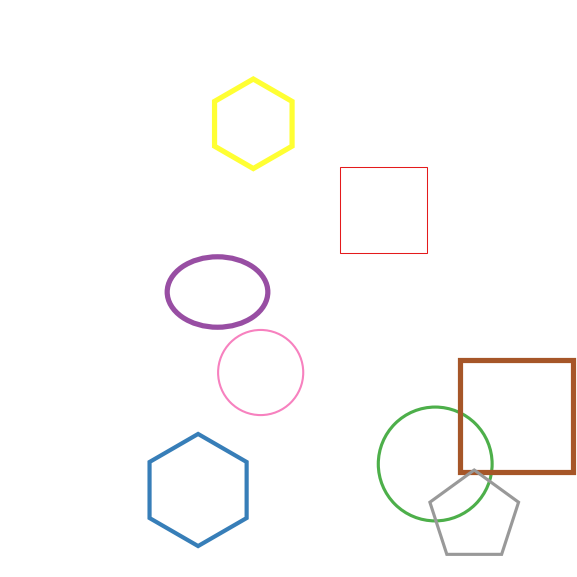[{"shape": "square", "thickness": 0.5, "radius": 0.38, "center": [0.664, 0.636]}, {"shape": "hexagon", "thickness": 2, "radius": 0.49, "center": [0.343, 0.151]}, {"shape": "circle", "thickness": 1.5, "radius": 0.49, "center": [0.754, 0.196]}, {"shape": "oval", "thickness": 2.5, "radius": 0.44, "center": [0.377, 0.493]}, {"shape": "hexagon", "thickness": 2.5, "radius": 0.39, "center": [0.439, 0.785]}, {"shape": "square", "thickness": 2.5, "radius": 0.49, "center": [0.894, 0.279]}, {"shape": "circle", "thickness": 1, "radius": 0.37, "center": [0.451, 0.354]}, {"shape": "pentagon", "thickness": 1.5, "radius": 0.4, "center": [0.821, 0.105]}]